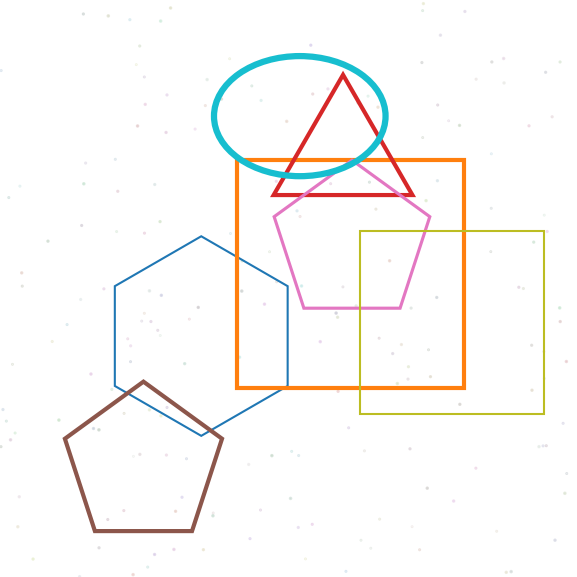[{"shape": "hexagon", "thickness": 1, "radius": 0.86, "center": [0.348, 0.417]}, {"shape": "square", "thickness": 2, "radius": 0.98, "center": [0.607, 0.525]}, {"shape": "triangle", "thickness": 2, "radius": 0.69, "center": [0.594, 0.731]}, {"shape": "pentagon", "thickness": 2, "radius": 0.72, "center": [0.248, 0.195]}, {"shape": "pentagon", "thickness": 1.5, "radius": 0.71, "center": [0.609, 0.58]}, {"shape": "square", "thickness": 1, "radius": 0.79, "center": [0.783, 0.441]}, {"shape": "oval", "thickness": 3, "radius": 0.74, "center": [0.519, 0.798]}]